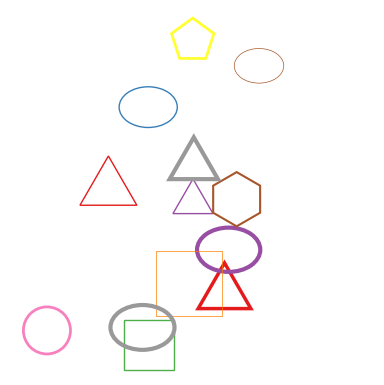[{"shape": "triangle", "thickness": 2.5, "radius": 0.4, "center": [0.583, 0.238]}, {"shape": "triangle", "thickness": 1, "radius": 0.43, "center": [0.282, 0.51]}, {"shape": "oval", "thickness": 1, "radius": 0.38, "center": [0.385, 0.722]}, {"shape": "square", "thickness": 1, "radius": 0.32, "center": [0.387, 0.103]}, {"shape": "triangle", "thickness": 1, "radius": 0.3, "center": [0.501, 0.475]}, {"shape": "oval", "thickness": 3, "radius": 0.41, "center": [0.594, 0.351]}, {"shape": "square", "thickness": 0.5, "radius": 0.43, "center": [0.49, 0.264]}, {"shape": "pentagon", "thickness": 2, "radius": 0.29, "center": [0.501, 0.895]}, {"shape": "hexagon", "thickness": 1.5, "radius": 0.35, "center": [0.615, 0.483]}, {"shape": "oval", "thickness": 0.5, "radius": 0.32, "center": [0.673, 0.829]}, {"shape": "circle", "thickness": 2, "radius": 0.31, "center": [0.122, 0.142]}, {"shape": "triangle", "thickness": 3, "radius": 0.36, "center": [0.503, 0.571]}, {"shape": "oval", "thickness": 3, "radius": 0.42, "center": [0.37, 0.15]}]